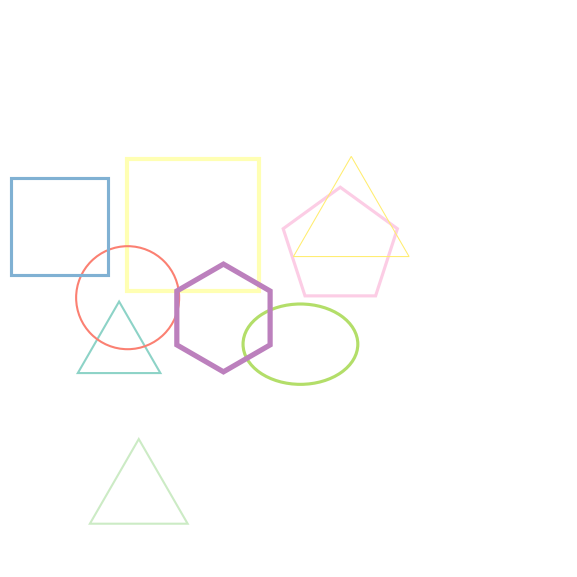[{"shape": "triangle", "thickness": 1, "radius": 0.41, "center": [0.206, 0.394]}, {"shape": "square", "thickness": 2, "radius": 0.57, "center": [0.335, 0.61]}, {"shape": "circle", "thickness": 1, "radius": 0.45, "center": [0.221, 0.484]}, {"shape": "square", "thickness": 1.5, "radius": 0.42, "center": [0.104, 0.607]}, {"shape": "oval", "thickness": 1.5, "radius": 0.5, "center": [0.52, 0.403]}, {"shape": "pentagon", "thickness": 1.5, "radius": 0.52, "center": [0.589, 0.571]}, {"shape": "hexagon", "thickness": 2.5, "radius": 0.47, "center": [0.387, 0.449]}, {"shape": "triangle", "thickness": 1, "radius": 0.49, "center": [0.24, 0.141]}, {"shape": "triangle", "thickness": 0.5, "radius": 0.58, "center": [0.608, 0.613]}]